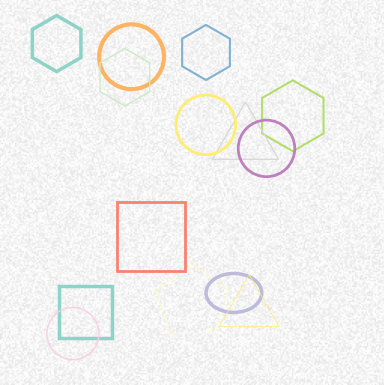[{"shape": "hexagon", "thickness": 2.5, "radius": 0.36, "center": [0.147, 0.887]}, {"shape": "square", "thickness": 2.5, "radius": 0.34, "center": [0.222, 0.19]}, {"shape": "pentagon", "thickness": 0.5, "radius": 0.5, "center": [0.499, 0.214]}, {"shape": "oval", "thickness": 2.5, "radius": 0.36, "center": [0.608, 0.239]}, {"shape": "square", "thickness": 2, "radius": 0.44, "center": [0.393, 0.386]}, {"shape": "hexagon", "thickness": 1.5, "radius": 0.36, "center": [0.535, 0.864]}, {"shape": "circle", "thickness": 3, "radius": 0.42, "center": [0.342, 0.853]}, {"shape": "hexagon", "thickness": 1.5, "radius": 0.46, "center": [0.761, 0.699]}, {"shape": "circle", "thickness": 1, "radius": 0.34, "center": [0.189, 0.133]}, {"shape": "triangle", "thickness": 1, "radius": 0.5, "center": [0.638, 0.636]}, {"shape": "circle", "thickness": 2, "radius": 0.37, "center": [0.692, 0.615]}, {"shape": "hexagon", "thickness": 1, "radius": 0.37, "center": [0.324, 0.799]}, {"shape": "circle", "thickness": 2, "radius": 0.39, "center": [0.535, 0.676]}, {"shape": "triangle", "thickness": 0.5, "radius": 0.45, "center": [0.647, 0.197]}]